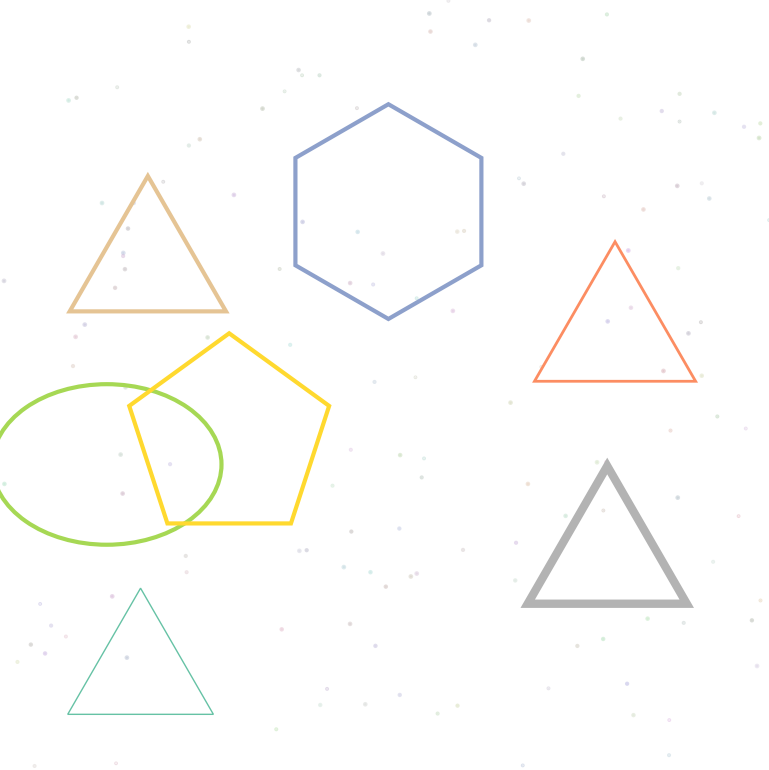[{"shape": "triangle", "thickness": 0.5, "radius": 0.55, "center": [0.183, 0.127]}, {"shape": "triangle", "thickness": 1, "radius": 0.6, "center": [0.799, 0.565]}, {"shape": "hexagon", "thickness": 1.5, "radius": 0.7, "center": [0.504, 0.725]}, {"shape": "oval", "thickness": 1.5, "radius": 0.74, "center": [0.139, 0.397]}, {"shape": "pentagon", "thickness": 1.5, "radius": 0.68, "center": [0.298, 0.431]}, {"shape": "triangle", "thickness": 1.5, "radius": 0.59, "center": [0.192, 0.654]}, {"shape": "triangle", "thickness": 3, "radius": 0.6, "center": [0.789, 0.276]}]